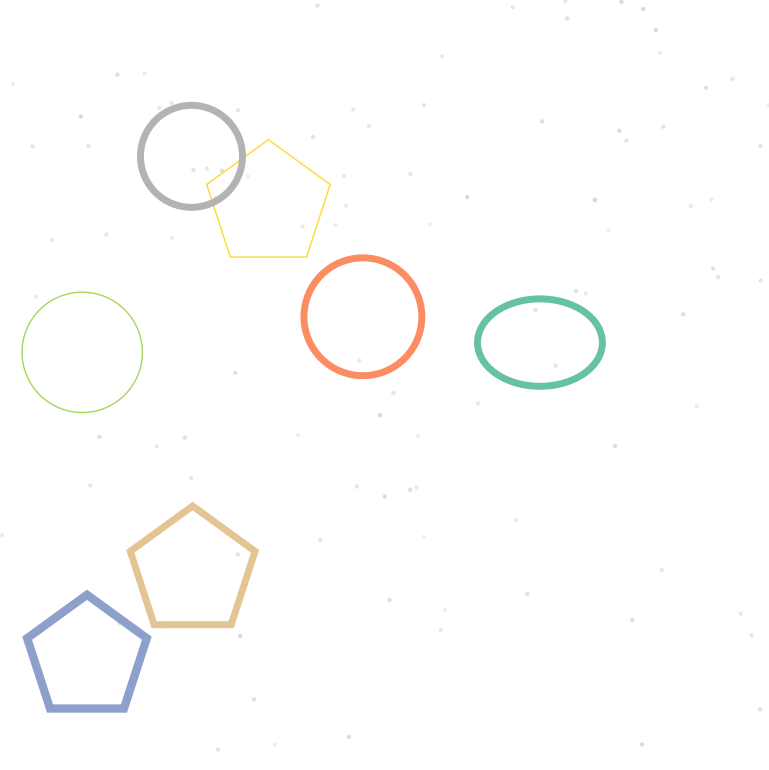[{"shape": "oval", "thickness": 2.5, "radius": 0.41, "center": [0.701, 0.555]}, {"shape": "circle", "thickness": 2.5, "radius": 0.38, "center": [0.471, 0.589]}, {"shape": "pentagon", "thickness": 3, "radius": 0.41, "center": [0.113, 0.146]}, {"shape": "circle", "thickness": 0.5, "radius": 0.39, "center": [0.107, 0.542]}, {"shape": "pentagon", "thickness": 0.5, "radius": 0.42, "center": [0.349, 0.734]}, {"shape": "pentagon", "thickness": 2.5, "radius": 0.43, "center": [0.25, 0.258]}, {"shape": "circle", "thickness": 2.5, "radius": 0.33, "center": [0.249, 0.797]}]